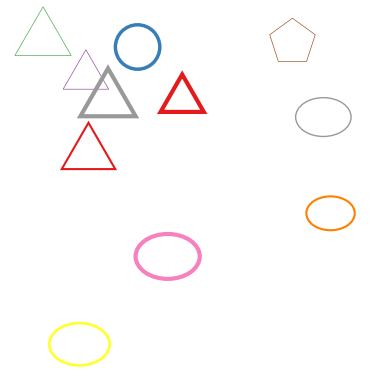[{"shape": "triangle", "thickness": 1.5, "radius": 0.4, "center": [0.23, 0.601]}, {"shape": "triangle", "thickness": 3, "radius": 0.32, "center": [0.473, 0.742]}, {"shape": "circle", "thickness": 2.5, "radius": 0.29, "center": [0.357, 0.878]}, {"shape": "triangle", "thickness": 0.5, "radius": 0.42, "center": [0.112, 0.898]}, {"shape": "triangle", "thickness": 0.5, "radius": 0.34, "center": [0.223, 0.802]}, {"shape": "oval", "thickness": 1.5, "radius": 0.31, "center": [0.859, 0.446]}, {"shape": "oval", "thickness": 2, "radius": 0.39, "center": [0.206, 0.106]}, {"shape": "pentagon", "thickness": 0.5, "radius": 0.31, "center": [0.76, 0.891]}, {"shape": "oval", "thickness": 3, "radius": 0.42, "center": [0.436, 0.334]}, {"shape": "oval", "thickness": 1, "radius": 0.36, "center": [0.84, 0.696]}, {"shape": "triangle", "thickness": 3, "radius": 0.41, "center": [0.281, 0.739]}]